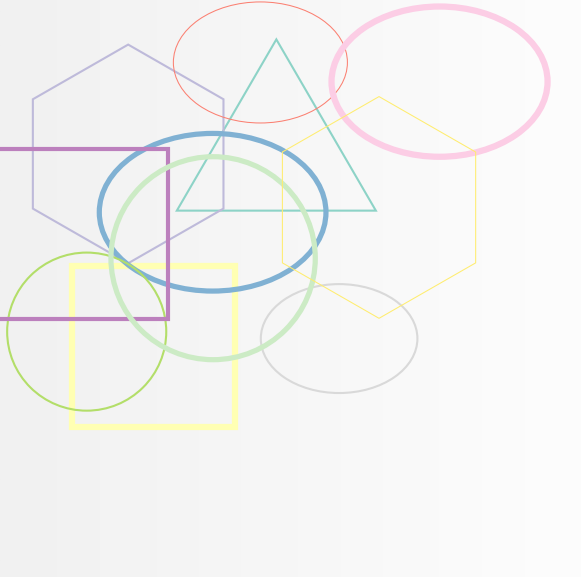[{"shape": "triangle", "thickness": 1, "radius": 0.99, "center": [0.475, 0.733]}, {"shape": "square", "thickness": 3, "radius": 0.7, "center": [0.264, 0.399]}, {"shape": "hexagon", "thickness": 1, "radius": 0.95, "center": [0.22, 0.733]}, {"shape": "oval", "thickness": 0.5, "radius": 0.75, "center": [0.448, 0.891]}, {"shape": "oval", "thickness": 2.5, "radius": 0.97, "center": [0.366, 0.632]}, {"shape": "circle", "thickness": 1, "radius": 0.68, "center": [0.149, 0.425]}, {"shape": "oval", "thickness": 3, "radius": 0.93, "center": [0.756, 0.858]}, {"shape": "oval", "thickness": 1, "radius": 0.67, "center": [0.583, 0.413]}, {"shape": "square", "thickness": 2, "radius": 0.74, "center": [0.142, 0.593]}, {"shape": "circle", "thickness": 2.5, "radius": 0.88, "center": [0.367, 0.552]}, {"shape": "hexagon", "thickness": 0.5, "radius": 0.96, "center": [0.652, 0.64]}]